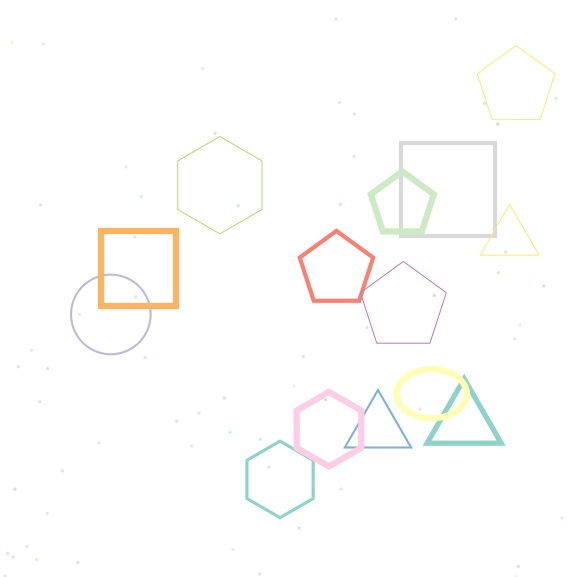[{"shape": "triangle", "thickness": 2.5, "radius": 0.37, "center": [0.804, 0.269]}, {"shape": "hexagon", "thickness": 1.5, "radius": 0.33, "center": [0.485, 0.169]}, {"shape": "oval", "thickness": 3, "radius": 0.3, "center": [0.747, 0.317]}, {"shape": "circle", "thickness": 1, "radius": 0.34, "center": [0.192, 0.455]}, {"shape": "pentagon", "thickness": 2, "radius": 0.33, "center": [0.583, 0.532]}, {"shape": "triangle", "thickness": 1, "radius": 0.33, "center": [0.655, 0.257]}, {"shape": "square", "thickness": 3, "radius": 0.32, "center": [0.24, 0.534]}, {"shape": "hexagon", "thickness": 0.5, "radius": 0.42, "center": [0.381, 0.678]}, {"shape": "hexagon", "thickness": 3, "radius": 0.32, "center": [0.57, 0.256]}, {"shape": "square", "thickness": 2, "radius": 0.41, "center": [0.776, 0.671]}, {"shape": "pentagon", "thickness": 0.5, "radius": 0.39, "center": [0.698, 0.468]}, {"shape": "pentagon", "thickness": 3, "radius": 0.29, "center": [0.697, 0.645]}, {"shape": "triangle", "thickness": 0.5, "radius": 0.29, "center": [0.883, 0.587]}, {"shape": "pentagon", "thickness": 0.5, "radius": 0.35, "center": [0.894, 0.85]}]